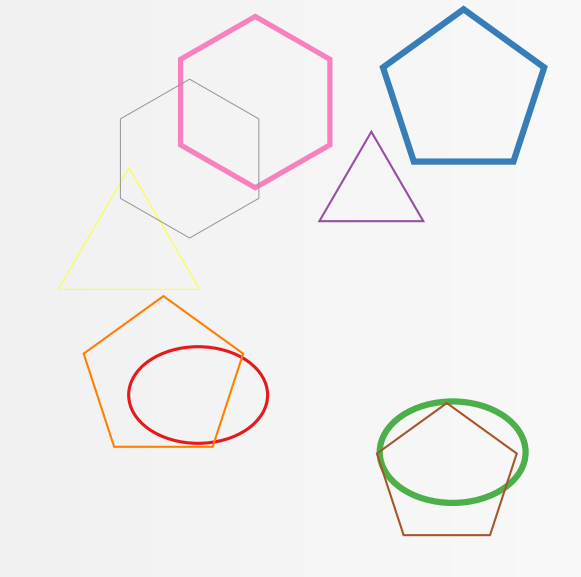[{"shape": "oval", "thickness": 1.5, "radius": 0.6, "center": [0.341, 0.315]}, {"shape": "pentagon", "thickness": 3, "radius": 0.73, "center": [0.798, 0.837]}, {"shape": "oval", "thickness": 3, "radius": 0.63, "center": [0.779, 0.216]}, {"shape": "triangle", "thickness": 1, "radius": 0.52, "center": [0.639, 0.668]}, {"shape": "pentagon", "thickness": 1, "radius": 0.72, "center": [0.281, 0.342]}, {"shape": "triangle", "thickness": 0.5, "radius": 0.7, "center": [0.222, 0.568]}, {"shape": "pentagon", "thickness": 1, "radius": 0.63, "center": [0.769, 0.175]}, {"shape": "hexagon", "thickness": 2.5, "radius": 0.74, "center": [0.439, 0.822]}, {"shape": "hexagon", "thickness": 0.5, "radius": 0.69, "center": [0.326, 0.724]}]